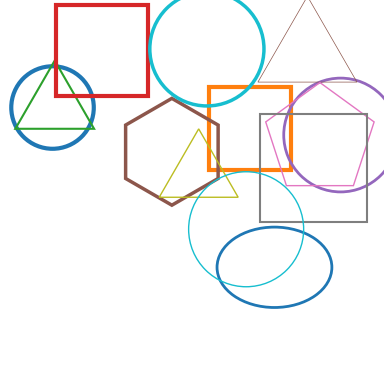[{"shape": "oval", "thickness": 2, "radius": 0.75, "center": [0.713, 0.306]}, {"shape": "circle", "thickness": 3, "radius": 0.54, "center": [0.136, 0.721]}, {"shape": "square", "thickness": 3, "radius": 0.53, "center": [0.65, 0.666]}, {"shape": "triangle", "thickness": 1.5, "radius": 0.59, "center": [0.142, 0.725]}, {"shape": "square", "thickness": 3, "radius": 0.6, "center": [0.265, 0.869]}, {"shape": "circle", "thickness": 2, "radius": 0.74, "center": [0.885, 0.649]}, {"shape": "hexagon", "thickness": 2.5, "radius": 0.69, "center": [0.446, 0.606]}, {"shape": "triangle", "thickness": 0.5, "radius": 0.74, "center": [0.799, 0.861]}, {"shape": "pentagon", "thickness": 1, "radius": 0.74, "center": [0.831, 0.638]}, {"shape": "square", "thickness": 1.5, "radius": 0.7, "center": [0.815, 0.564]}, {"shape": "triangle", "thickness": 1, "radius": 0.59, "center": [0.516, 0.547]}, {"shape": "circle", "thickness": 1, "radius": 0.75, "center": [0.639, 0.405]}, {"shape": "circle", "thickness": 2.5, "radius": 0.74, "center": [0.537, 0.873]}]